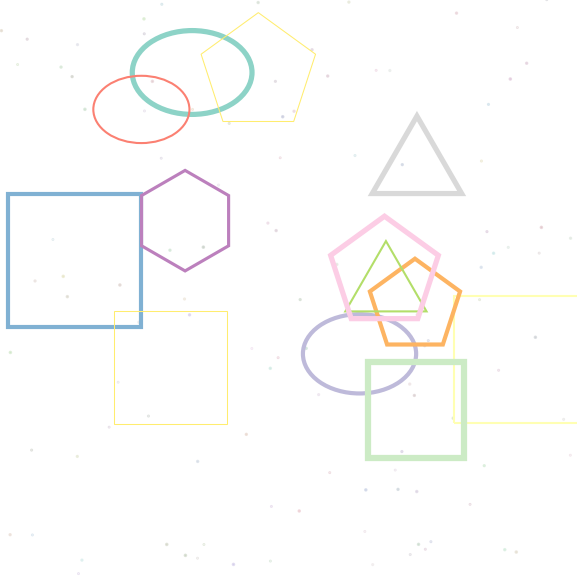[{"shape": "oval", "thickness": 2.5, "radius": 0.52, "center": [0.333, 0.874]}, {"shape": "square", "thickness": 1, "radius": 0.55, "center": [0.895, 0.376]}, {"shape": "oval", "thickness": 2, "radius": 0.49, "center": [0.623, 0.386]}, {"shape": "oval", "thickness": 1, "radius": 0.42, "center": [0.245, 0.81]}, {"shape": "square", "thickness": 2, "radius": 0.57, "center": [0.129, 0.548]}, {"shape": "pentagon", "thickness": 2, "radius": 0.41, "center": [0.719, 0.469]}, {"shape": "triangle", "thickness": 1, "radius": 0.41, "center": [0.668, 0.501]}, {"shape": "pentagon", "thickness": 2.5, "radius": 0.49, "center": [0.666, 0.527]}, {"shape": "triangle", "thickness": 2.5, "radius": 0.45, "center": [0.722, 0.709]}, {"shape": "hexagon", "thickness": 1.5, "radius": 0.44, "center": [0.32, 0.617]}, {"shape": "square", "thickness": 3, "radius": 0.42, "center": [0.72, 0.289]}, {"shape": "pentagon", "thickness": 0.5, "radius": 0.52, "center": [0.447, 0.873]}, {"shape": "square", "thickness": 0.5, "radius": 0.49, "center": [0.295, 0.363]}]